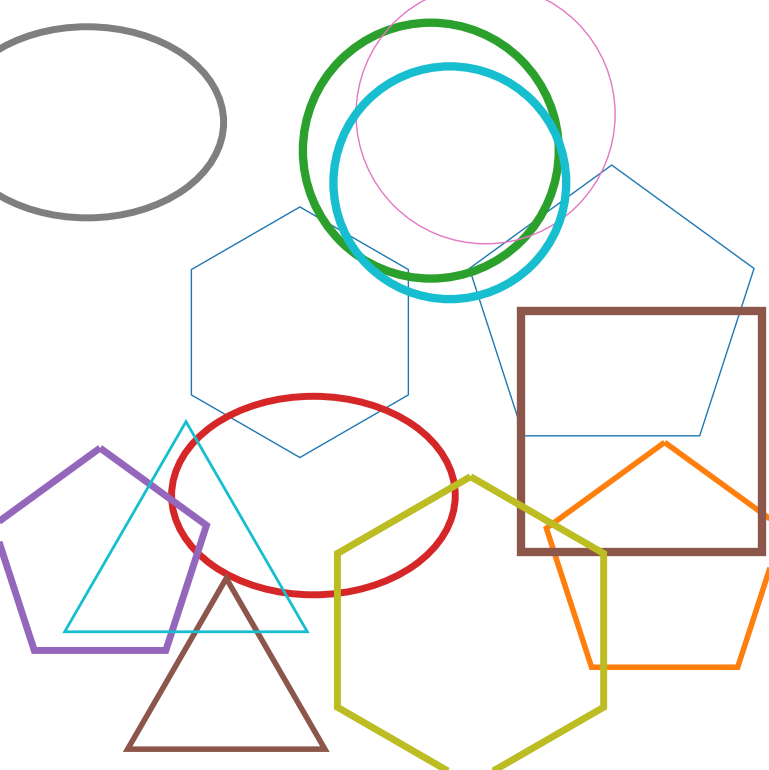[{"shape": "hexagon", "thickness": 0.5, "radius": 0.81, "center": [0.389, 0.569]}, {"shape": "pentagon", "thickness": 0.5, "radius": 0.97, "center": [0.794, 0.591]}, {"shape": "pentagon", "thickness": 2, "radius": 0.81, "center": [0.863, 0.264]}, {"shape": "circle", "thickness": 3, "radius": 0.83, "center": [0.56, 0.804]}, {"shape": "oval", "thickness": 2.5, "radius": 0.92, "center": [0.407, 0.356]}, {"shape": "pentagon", "thickness": 2.5, "radius": 0.73, "center": [0.13, 0.273]}, {"shape": "square", "thickness": 3, "radius": 0.78, "center": [0.833, 0.439]}, {"shape": "triangle", "thickness": 2, "radius": 0.74, "center": [0.294, 0.101]}, {"shape": "circle", "thickness": 0.5, "radius": 0.84, "center": [0.631, 0.852]}, {"shape": "oval", "thickness": 2.5, "radius": 0.89, "center": [0.113, 0.841]}, {"shape": "hexagon", "thickness": 2.5, "radius": 1.0, "center": [0.611, 0.181]}, {"shape": "triangle", "thickness": 1, "radius": 0.91, "center": [0.242, 0.27]}, {"shape": "circle", "thickness": 3, "radius": 0.76, "center": [0.584, 0.763]}]